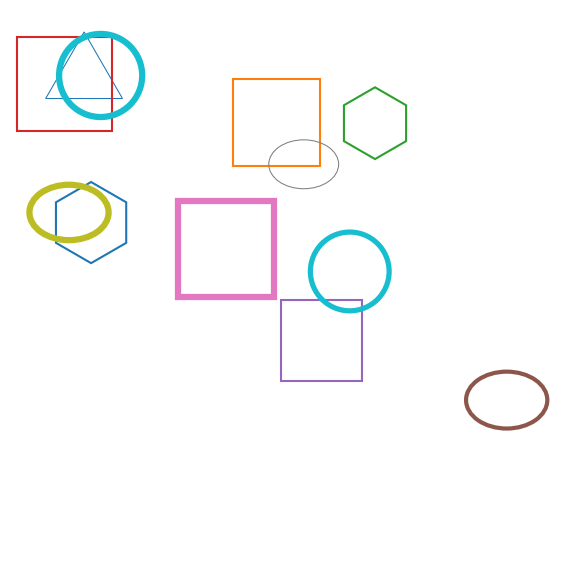[{"shape": "hexagon", "thickness": 1, "radius": 0.35, "center": [0.158, 0.614]}, {"shape": "triangle", "thickness": 0.5, "radius": 0.38, "center": [0.146, 0.867]}, {"shape": "square", "thickness": 1, "radius": 0.38, "center": [0.478, 0.786]}, {"shape": "hexagon", "thickness": 1, "radius": 0.31, "center": [0.649, 0.786]}, {"shape": "square", "thickness": 1, "radius": 0.41, "center": [0.112, 0.854]}, {"shape": "square", "thickness": 1, "radius": 0.35, "center": [0.556, 0.41]}, {"shape": "oval", "thickness": 2, "radius": 0.35, "center": [0.877, 0.306]}, {"shape": "square", "thickness": 3, "radius": 0.42, "center": [0.392, 0.568]}, {"shape": "oval", "thickness": 0.5, "radius": 0.3, "center": [0.526, 0.715]}, {"shape": "oval", "thickness": 3, "radius": 0.34, "center": [0.119, 0.631]}, {"shape": "circle", "thickness": 2.5, "radius": 0.34, "center": [0.606, 0.529]}, {"shape": "circle", "thickness": 3, "radius": 0.36, "center": [0.174, 0.868]}]